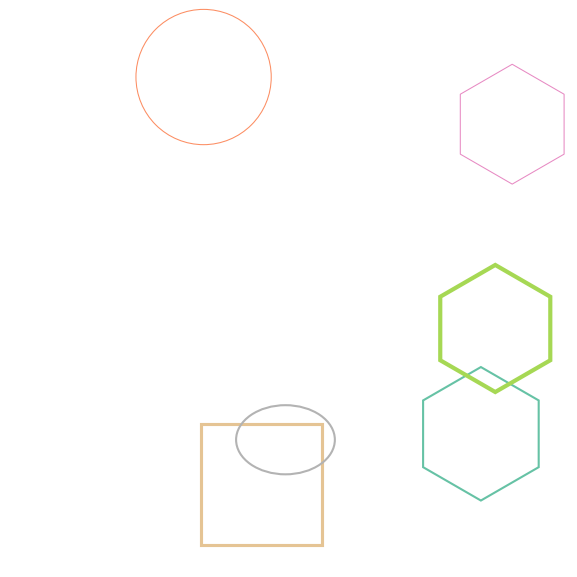[{"shape": "hexagon", "thickness": 1, "radius": 0.58, "center": [0.833, 0.248]}, {"shape": "circle", "thickness": 0.5, "radius": 0.59, "center": [0.353, 0.866]}, {"shape": "hexagon", "thickness": 0.5, "radius": 0.52, "center": [0.887, 0.784]}, {"shape": "hexagon", "thickness": 2, "radius": 0.55, "center": [0.858, 0.43]}, {"shape": "square", "thickness": 1.5, "radius": 0.53, "center": [0.453, 0.16]}, {"shape": "oval", "thickness": 1, "radius": 0.43, "center": [0.494, 0.238]}]